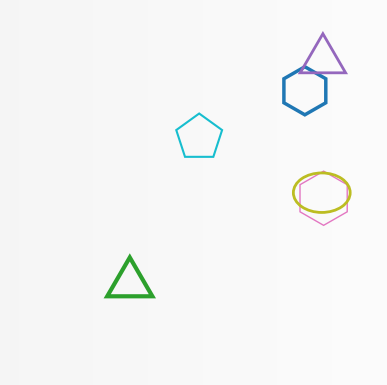[{"shape": "hexagon", "thickness": 2.5, "radius": 0.31, "center": [0.787, 0.764]}, {"shape": "triangle", "thickness": 3, "radius": 0.34, "center": [0.335, 0.264]}, {"shape": "triangle", "thickness": 2, "radius": 0.34, "center": [0.833, 0.845]}, {"shape": "hexagon", "thickness": 1, "radius": 0.35, "center": [0.835, 0.485]}, {"shape": "oval", "thickness": 2, "radius": 0.37, "center": [0.83, 0.499]}, {"shape": "pentagon", "thickness": 1.5, "radius": 0.31, "center": [0.514, 0.643]}]